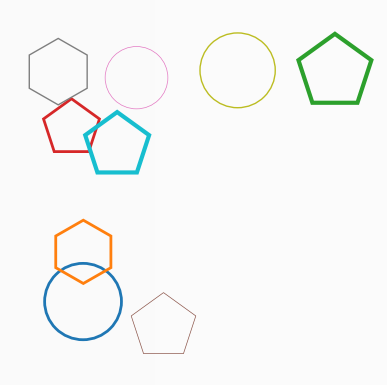[{"shape": "circle", "thickness": 2, "radius": 0.5, "center": [0.214, 0.217]}, {"shape": "hexagon", "thickness": 2, "radius": 0.41, "center": [0.215, 0.346]}, {"shape": "pentagon", "thickness": 3, "radius": 0.49, "center": [0.864, 0.813]}, {"shape": "pentagon", "thickness": 2, "radius": 0.38, "center": [0.185, 0.668]}, {"shape": "pentagon", "thickness": 0.5, "radius": 0.44, "center": [0.422, 0.152]}, {"shape": "circle", "thickness": 0.5, "radius": 0.4, "center": [0.352, 0.798]}, {"shape": "hexagon", "thickness": 1, "radius": 0.43, "center": [0.15, 0.814]}, {"shape": "circle", "thickness": 1, "radius": 0.49, "center": [0.613, 0.817]}, {"shape": "pentagon", "thickness": 3, "radius": 0.43, "center": [0.302, 0.622]}]